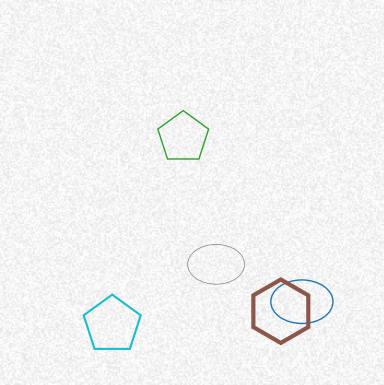[{"shape": "oval", "thickness": 1, "radius": 0.4, "center": [0.784, 0.216]}, {"shape": "pentagon", "thickness": 1, "radius": 0.35, "center": [0.476, 0.643]}, {"shape": "hexagon", "thickness": 3, "radius": 0.41, "center": [0.729, 0.192]}, {"shape": "oval", "thickness": 0.5, "radius": 0.37, "center": [0.561, 0.313]}, {"shape": "pentagon", "thickness": 1.5, "radius": 0.39, "center": [0.291, 0.157]}]